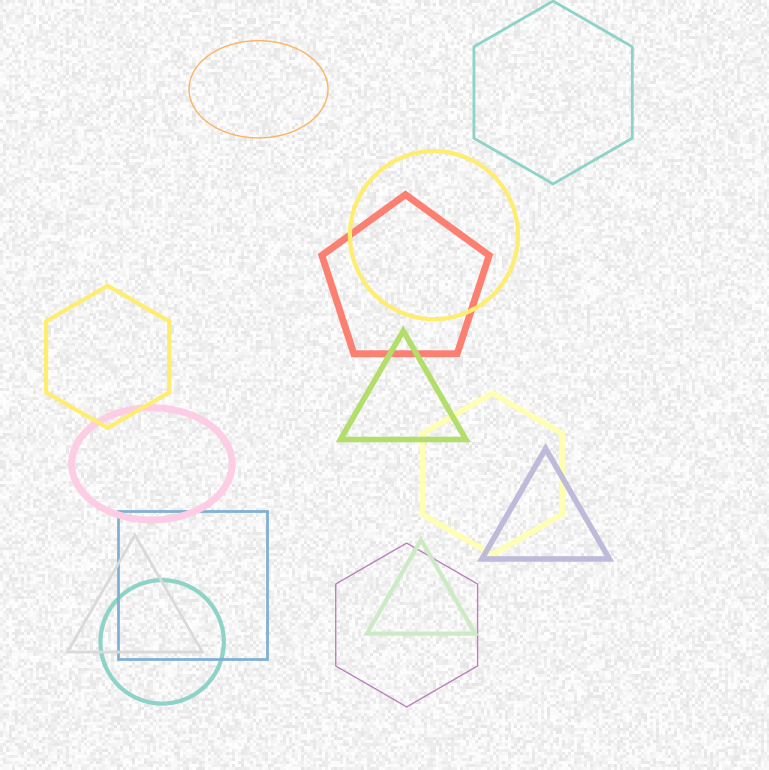[{"shape": "circle", "thickness": 1.5, "radius": 0.4, "center": [0.211, 0.166]}, {"shape": "hexagon", "thickness": 1, "radius": 0.59, "center": [0.718, 0.88]}, {"shape": "hexagon", "thickness": 2, "radius": 0.52, "center": [0.639, 0.384]}, {"shape": "triangle", "thickness": 2, "radius": 0.48, "center": [0.709, 0.322]}, {"shape": "pentagon", "thickness": 2.5, "radius": 0.57, "center": [0.527, 0.633]}, {"shape": "square", "thickness": 1, "radius": 0.48, "center": [0.25, 0.24]}, {"shape": "oval", "thickness": 0.5, "radius": 0.45, "center": [0.336, 0.884]}, {"shape": "triangle", "thickness": 2, "radius": 0.47, "center": [0.524, 0.476]}, {"shape": "oval", "thickness": 2.5, "radius": 0.52, "center": [0.197, 0.398]}, {"shape": "triangle", "thickness": 1, "radius": 0.51, "center": [0.175, 0.204]}, {"shape": "hexagon", "thickness": 0.5, "radius": 0.53, "center": [0.528, 0.188]}, {"shape": "triangle", "thickness": 1.5, "radius": 0.41, "center": [0.547, 0.218]}, {"shape": "circle", "thickness": 1.5, "radius": 0.55, "center": [0.564, 0.695]}, {"shape": "hexagon", "thickness": 1.5, "radius": 0.46, "center": [0.14, 0.537]}]